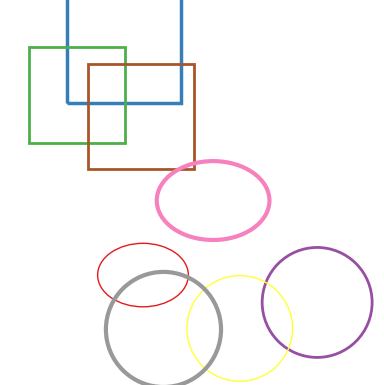[{"shape": "oval", "thickness": 1, "radius": 0.59, "center": [0.371, 0.286]}, {"shape": "square", "thickness": 2.5, "radius": 0.74, "center": [0.321, 0.882]}, {"shape": "square", "thickness": 2, "radius": 0.62, "center": [0.2, 0.754]}, {"shape": "circle", "thickness": 2, "radius": 0.71, "center": [0.824, 0.214]}, {"shape": "circle", "thickness": 1, "radius": 0.69, "center": [0.623, 0.147]}, {"shape": "square", "thickness": 2, "radius": 0.68, "center": [0.366, 0.697]}, {"shape": "oval", "thickness": 3, "radius": 0.73, "center": [0.554, 0.479]}, {"shape": "circle", "thickness": 3, "radius": 0.75, "center": [0.425, 0.144]}]